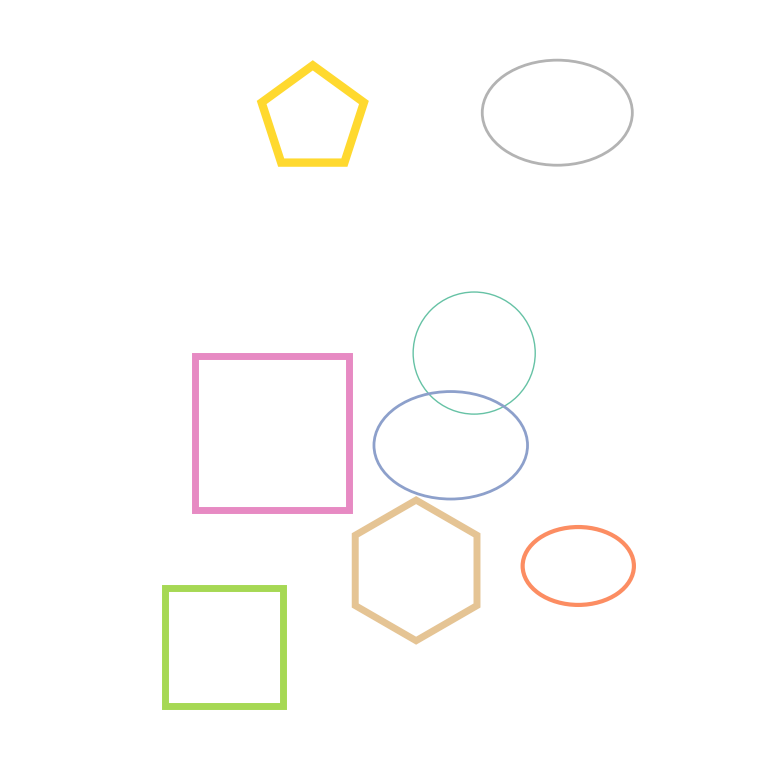[{"shape": "circle", "thickness": 0.5, "radius": 0.4, "center": [0.616, 0.541]}, {"shape": "oval", "thickness": 1.5, "radius": 0.36, "center": [0.751, 0.265]}, {"shape": "oval", "thickness": 1, "radius": 0.5, "center": [0.585, 0.422]}, {"shape": "square", "thickness": 2.5, "radius": 0.5, "center": [0.353, 0.438]}, {"shape": "square", "thickness": 2.5, "radius": 0.38, "center": [0.291, 0.16]}, {"shape": "pentagon", "thickness": 3, "radius": 0.35, "center": [0.406, 0.845]}, {"shape": "hexagon", "thickness": 2.5, "radius": 0.46, "center": [0.54, 0.259]}, {"shape": "oval", "thickness": 1, "radius": 0.49, "center": [0.724, 0.854]}]